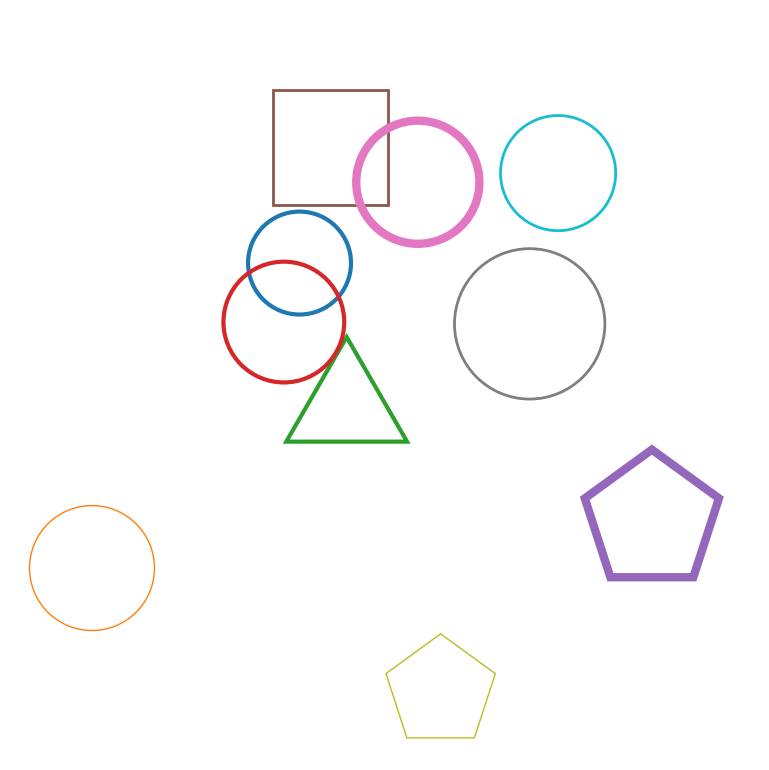[{"shape": "circle", "thickness": 1.5, "radius": 0.33, "center": [0.389, 0.658]}, {"shape": "circle", "thickness": 0.5, "radius": 0.41, "center": [0.119, 0.262]}, {"shape": "triangle", "thickness": 1.5, "radius": 0.45, "center": [0.45, 0.472]}, {"shape": "circle", "thickness": 1.5, "radius": 0.39, "center": [0.369, 0.582]}, {"shape": "pentagon", "thickness": 3, "radius": 0.46, "center": [0.847, 0.324]}, {"shape": "square", "thickness": 1, "radius": 0.37, "center": [0.429, 0.808]}, {"shape": "circle", "thickness": 3, "radius": 0.4, "center": [0.543, 0.763]}, {"shape": "circle", "thickness": 1, "radius": 0.49, "center": [0.688, 0.579]}, {"shape": "pentagon", "thickness": 0.5, "radius": 0.37, "center": [0.572, 0.102]}, {"shape": "circle", "thickness": 1, "radius": 0.37, "center": [0.725, 0.775]}]